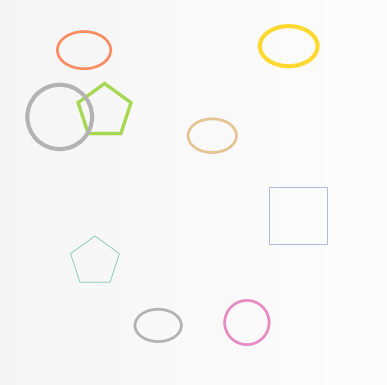[{"shape": "pentagon", "thickness": 0.5, "radius": 0.33, "center": [0.245, 0.321]}, {"shape": "oval", "thickness": 2, "radius": 0.34, "center": [0.217, 0.87]}, {"shape": "square", "thickness": 0.5, "radius": 0.38, "center": [0.769, 0.44]}, {"shape": "circle", "thickness": 2, "radius": 0.29, "center": [0.637, 0.162]}, {"shape": "pentagon", "thickness": 2.5, "radius": 0.36, "center": [0.27, 0.711]}, {"shape": "oval", "thickness": 3, "radius": 0.37, "center": [0.745, 0.88]}, {"shape": "oval", "thickness": 2, "radius": 0.31, "center": [0.548, 0.648]}, {"shape": "oval", "thickness": 2, "radius": 0.3, "center": [0.408, 0.155]}, {"shape": "circle", "thickness": 3, "radius": 0.42, "center": [0.154, 0.696]}]